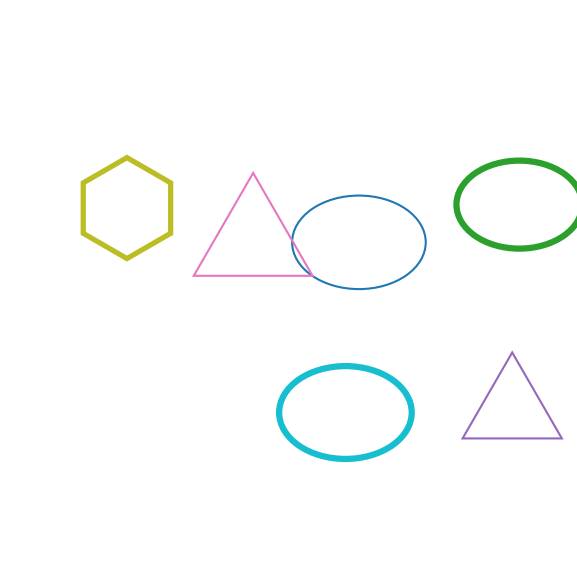[{"shape": "oval", "thickness": 1, "radius": 0.58, "center": [0.622, 0.58]}, {"shape": "oval", "thickness": 3, "radius": 0.54, "center": [0.899, 0.645]}, {"shape": "triangle", "thickness": 1, "radius": 0.5, "center": [0.887, 0.29]}, {"shape": "triangle", "thickness": 1, "radius": 0.59, "center": [0.438, 0.581]}, {"shape": "hexagon", "thickness": 2.5, "radius": 0.44, "center": [0.22, 0.639]}, {"shape": "oval", "thickness": 3, "radius": 0.57, "center": [0.598, 0.285]}]